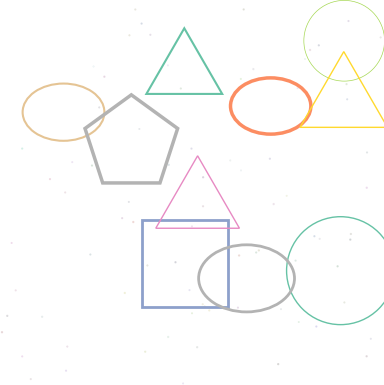[{"shape": "triangle", "thickness": 1.5, "radius": 0.57, "center": [0.479, 0.813]}, {"shape": "circle", "thickness": 1, "radius": 0.7, "center": [0.885, 0.297]}, {"shape": "oval", "thickness": 2.5, "radius": 0.52, "center": [0.703, 0.725]}, {"shape": "square", "thickness": 2, "radius": 0.56, "center": [0.481, 0.315]}, {"shape": "triangle", "thickness": 1, "radius": 0.63, "center": [0.513, 0.47]}, {"shape": "circle", "thickness": 0.5, "radius": 0.52, "center": [0.894, 0.894]}, {"shape": "triangle", "thickness": 1, "radius": 0.66, "center": [0.893, 0.735]}, {"shape": "oval", "thickness": 1.5, "radius": 0.53, "center": [0.165, 0.709]}, {"shape": "pentagon", "thickness": 2.5, "radius": 0.63, "center": [0.341, 0.627]}, {"shape": "oval", "thickness": 2, "radius": 0.62, "center": [0.64, 0.277]}]